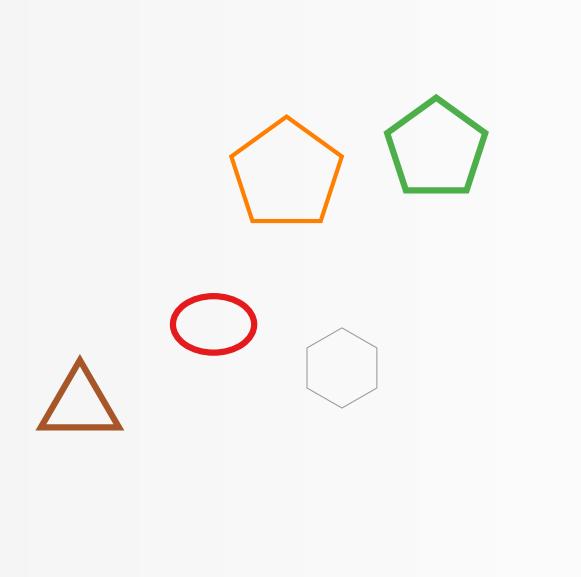[{"shape": "oval", "thickness": 3, "radius": 0.35, "center": [0.367, 0.437]}, {"shape": "pentagon", "thickness": 3, "radius": 0.44, "center": [0.75, 0.741]}, {"shape": "pentagon", "thickness": 2, "radius": 0.5, "center": [0.493, 0.697]}, {"shape": "triangle", "thickness": 3, "radius": 0.39, "center": [0.137, 0.298]}, {"shape": "hexagon", "thickness": 0.5, "radius": 0.35, "center": [0.588, 0.362]}]